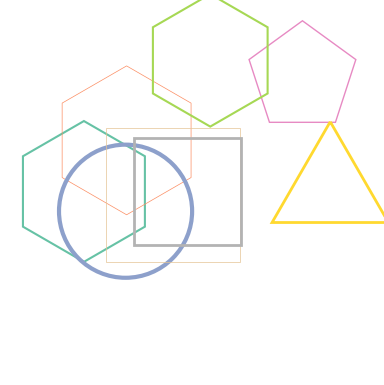[{"shape": "hexagon", "thickness": 1.5, "radius": 0.91, "center": [0.218, 0.503]}, {"shape": "hexagon", "thickness": 0.5, "radius": 0.97, "center": [0.329, 0.635]}, {"shape": "circle", "thickness": 3, "radius": 0.86, "center": [0.326, 0.451]}, {"shape": "pentagon", "thickness": 1, "radius": 0.73, "center": [0.786, 0.8]}, {"shape": "hexagon", "thickness": 1.5, "radius": 0.86, "center": [0.546, 0.843]}, {"shape": "triangle", "thickness": 2, "radius": 0.87, "center": [0.858, 0.509]}, {"shape": "square", "thickness": 0.5, "radius": 0.87, "center": [0.449, 0.493]}, {"shape": "square", "thickness": 2, "radius": 0.7, "center": [0.486, 0.502]}]